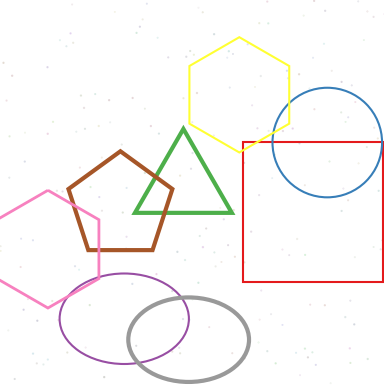[{"shape": "square", "thickness": 1.5, "radius": 0.91, "center": [0.813, 0.449]}, {"shape": "circle", "thickness": 1.5, "radius": 0.71, "center": [0.85, 0.63]}, {"shape": "triangle", "thickness": 3, "radius": 0.73, "center": [0.476, 0.52]}, {"shape": "oval", "thickness": 1.5, "radius": 0.84, "center": [0.323, 0.172]}, {"shape": "hexagon", "thickness": 1.5, "radius": 0.75, "center": [0.622, 0.754]}, {"shape": "pentagon", "thickness": 3, "radius": 0.71, "center": [0.313, 0.465]}, {"shape": "hexagon", "thickness": 2, "radius": 0.76, "center": [0.125, 0.353]}, {"shape": "oval", "thickness": 3, "radius": 0.78, "center": [0.49, 0.118]}]